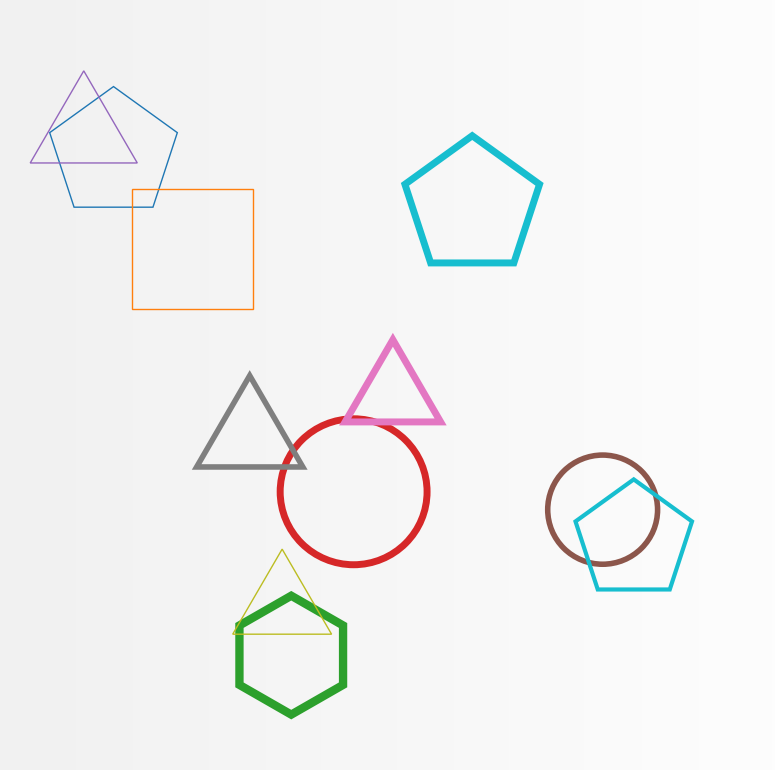[{"shape": "pentagon", "thickness": 0.5, "radius": 0.43, "center": [0.146, 0.801]}, {"shape": "square", "thickness": 0.5, "radius": 0.39, "center": [0.248, 0.676]}, {"shape": "hexagon", "thickness": 3, "radius": 0.39, "center": [0.376, 0.149]}, {"shape": "circle", "thickness": 2.5, "radius": 0.47, "center": [0.456, 0.361]}, {"shape": "triangle", "thickness": 0.5, "radius": 0.4, "center": [0.108, 0.828]}, {"shape": "circle", "thickness": 2, "radius": 0.35, "center": [0.778, 0.338]}, {"shape": "triangle", "thickness": 2.5, "radius": 0.36, "center": [0.507, 0.488]}, {"shape": "triangle", "thickness": 2, "radius": 0.4, "center": [0.322, 0.433]}, {"shape": "triangle", "thickness": 0.5, "radius": 0.37, "center": [0.364, 0.213]}, {"shape": "pentagon", "thickness": 2.5, "radius": 0.46, "center": [0.609, 0.732]}, {"shape": "pentagon", "thickness": 1.5, "radius": 0.4, "center": [0.818, 0.298]}]